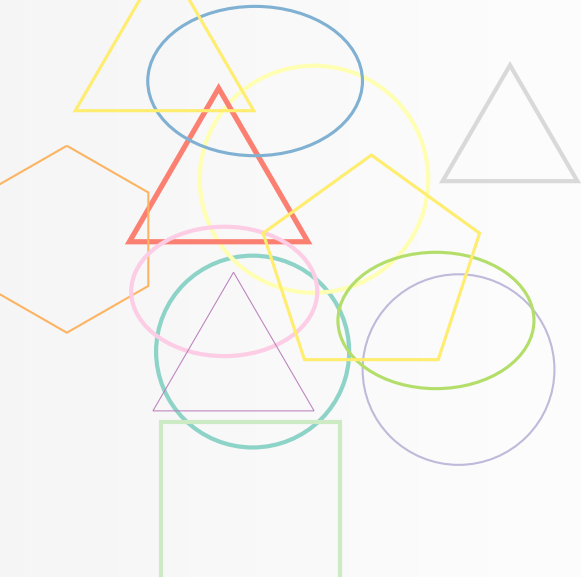[{"shape": "circle", "thickness": 2, "radius": 0.83, "center": [0.435, 0.39]}, {"shape": "circle", "thickness": 2, "radius": 0.98, "center": [0.54, 0.689]}, {"shape": "circle", "thickness": 1, "radius": 0.83, "center": [0.789, 0.359]}, {"shape": "triangle", "thickness": 2.5, "radius": 0.89, "center": [0.376, 0.669]}, {"shape": "oval", "thickness": 1.5, "radius": 0.92, "center": [0.439, 0.859]}, {"shape": "hexagon", "thickness": 1, "radius": 0.81, "center": [0.115, 0.585]}, {"shape": "oval", "thickness": 1.5, "radius": 0.84, "center": [0.75, 0.444]}, {"shape": "oval", "thickness": 2, "radius": 0.8, "center": [0.386, 0.495]}, {"shape": "triangle", "thickness": 2, "radius": 0.67, "center": [0.877, 0.752]}, {"shape": "triangle", "thickness": 0.5, "radius": 0.8, "center": [0.402, 0.368]}, {"shape": "square", "thickness": 2, "radius": 0.77, "center": [0.431, 0.114]}, {"shape": "triangle", "thickness": 1.5, "radius": 0.89, "center": [0.283, 0.896]}, {"shape": "pentagon", "thickness": 1.5, "radius": 0.98, "center": [0.639, 0.535]}]